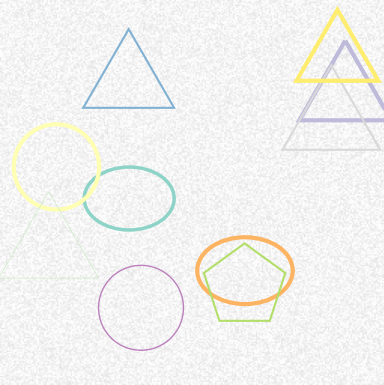[{"shape": "oval", "thickness": 2.5, "radius": 0.58, "center": [0.336, 0.484]}, {"shape": "circle", "thickness": 3, "radius": 0.55, "center": [0.147, 0.566]}, {"shape": "triangle", "thickness": 3, "radius": 0.69, "center": [0.897, 0.756]}, {"shape": "triangle", "thickness": 1.5, "radius": 0.68, "center": [0.334, 0.788]}, {"shape": "oval", "thickness": 3, "radius": 0.62, "center": [0.636, 0.297]}, {"shape": "pentagon", "thickness": 1.5, "radius": 0.56, "center": [0.635, 0.257]}, {"shape": "triangle", "thickness": 1.5, "radius": 0.73, "center": [0.861, 0.684]}, {"shape": "circle", "thickness": 1, "radius": 0.55, "center": [0.366, 0.201]}, {"shape": "triangle", "thickness": 0.5, "radius": 0.75, "center": [0.126, 0.353]}, {"shape": "triangle", "thickness": 3, "radius": 0.61, "center": [0.876, 0.852]}]